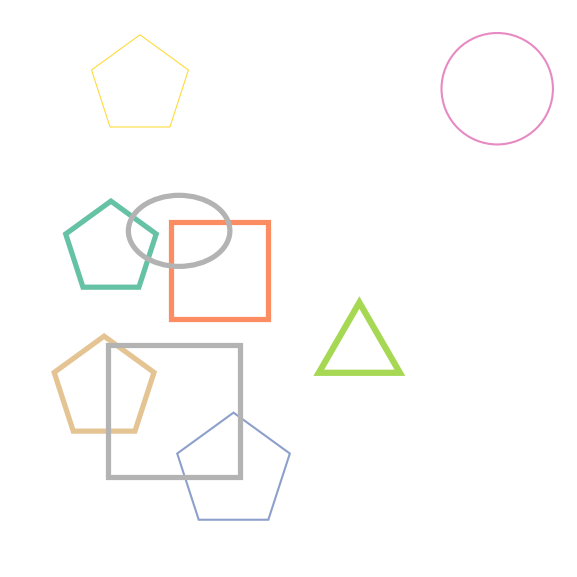[{"shape": "pentagon", "thickness": 2.5, "radius": 0.41, "center": [0.192, 0.568]}, {"shape": "square", "thickness": 2.5, "radius": 0.42, "center": [0.38, 0.53]}, {"shape": "pentagon", "thickness": 1, "radius": 0.51, "center": [0.404, 0.182]}, {"shape": "circle", "thickness": 1, "radius": 0.48, "center": [0.861, 0.845]}, {"shape": "triangle", "thickness": 3, "radius": 0.41, "center": [0.622, 0.394]}, {"shape": "pentagon", "thickness": 0.5, "radius": 0.44, "center": [0.242, 0.851]}, {"shape": "pentagon", "thickness": 2.5, "radius": 0.45, "center": [0.18, 0.326]}, {"shape": "square", "thickness": 2.5, "radius": 0.57, "center": [0.302, 0.287]}, {"shape": "oval", "thickness": 2.5, "radius": 0.44, "center": [0.31, 0.599]}]